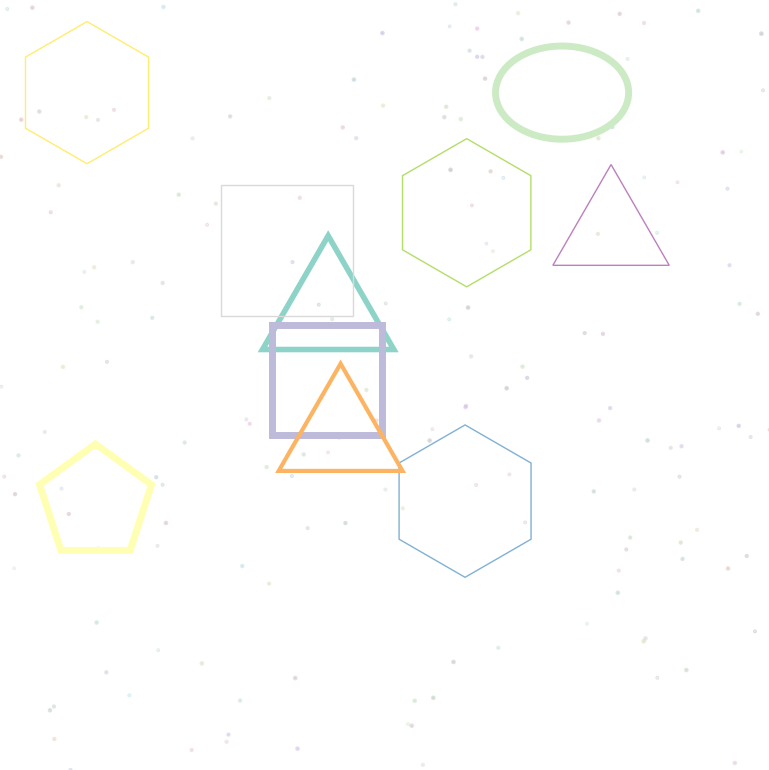[{"shape": "triangle", "thickness": 2, "radius": 0.49, "center": [0.426, 0.595]}, {"shape": "pentagon", "thickness": 2.5, "radius": 0.38, "center": [0.124, 0.347]}, {"shape": "square", "thickness": 2.5, "radius": 0.36, "center": [0.424, 0.506]}, {"shape": "hexagon", "thickness": 0.5, "radius": 0.49, "center": [0.604, 0.349]}, {"shape": "triangle", "thickness": 1.5, "radius": 0.46, "center": [0.442, 0.435]}, {"shape": "hexagon", "thickness": 0.5, "radius": 0.48, "center": [0.606, 0.724]}, {"shape": "square", "thickness": 0.5, "radius": 0.43, "center": [0.373, 0.675]}, {"shape": "triangle", "thickness": 0.5, "radius": 0.44, "center": [0.794, 0.699]}, {"shape": "oval", "thickness": 2.5, "radius": 0.43, "center": [0.73, 0.88]}, {"shape": "hexagon", "thickness": 0.5, "radius": 0.46, "center": [0.113, 0.88]}]